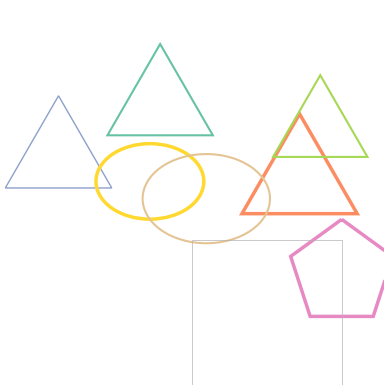[{"shape": "triangle", "thickness": 1.5, "radius": 0.79, "center": [0.416, 0.728]}, {"shape": "triangle", "thickness": 2.5, "radius": 0.86, "center": [0.778, 0.531]}, {"shape": "triangle", "thickness": 1, "radius": 0.8, "center": [0.152, 0.592]}, {"shape": "pentagon", "thickness": 2.5, "radius": 0.7, "center": [0.888, 0.291]}, {"shape": "triangle", "thickness": 1.5, "radius": 0.71, "center": [0.832, 0.663]}, {"shape": "oval", "thickness": 2.5, "radius": 0.7, "center": [0.389, 0.529]}, {"shape": "oval", "thickness": 1.5, "radius": 0.83, "center": [0.536, 0.484]}, {"shape": "square", "thickness": 0.5, "radius": 0.98, "center": [0.694, 0.181]}]